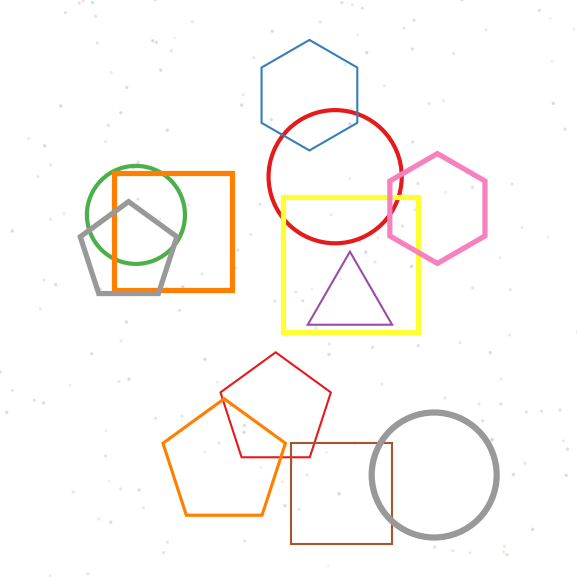[{"shape": "circle", "thickness": 2, "radius": 0.58, "center": [0.58, 0.693]}, {"shape": "pentagon", "thickness": 1, "radius": 0.5, "center": [0.477, 0.289]}, {"shape": "hexagon", "thickness": 1, "radius": 0.48, "center": [0.536, 0.834]}, {"shape": "circle", "thickness": 2, "radius": 0.42, "center": [0.235, 0.627]}, {"shape": "triangle", "thickness": 1, "radius": 0.42, "center": [0.606, 0.479]}, {"shape": "square", "thickness": 2.5, "radius": 0.51, "center": [0.299, 0.598]}, {"shape": "pentagon", "thickness": 1.5, "radius": 0.56, "center": [0.388, 0.197]}, {"shape": "square", "thickness": 2.5, "radius": 0.58, "center": [0.607, 0.541]}, {"shape": "square", "thickness": 1, "radius": 0.44, "center": [0.592, 0.145]}, {"shape": "hexagon", "thickness": 2.5, "radius": 0.48, "center": [0.757, 0.638]}, {"shape": "pentagon", "thickness": 2.5, "radius": 0.44, "center": [0.223, 0.562]}, {"shape": "circle", "thickness": 3, "radius": 0.54, "center": [0.752, 0.177]}]